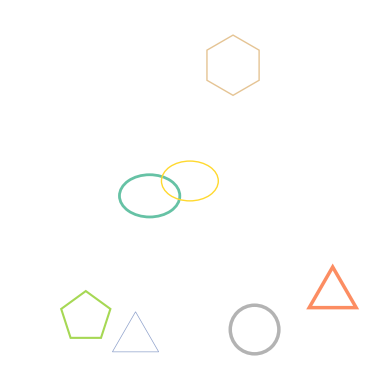[{"shape": "oval", "thickness": 2, "radius": 0.39, "center": [0.389, 0.491]}, {"shape": "triangle", "thickness": 2.5, "radius": 0.35, "center": [0.864, 0.236]}, {"shape": "triangle", "thickness": 0.5, "radius": 0.35, "center": [0.352, 0.121]}, {"shape": "pentagon", "thickness": 1.5, "radius": 0.34, "center": [0.223, 0.177]}, {"shape": "oval", "thickness": 1, "radius": 0.37, "center": [0.493, 0.53]}, {"shape": "hexagon", "thickness": 1, "radius": 0.39, "center": [0.605, 0.831]}, {"shape": "circle", "thickness": 2.5, "radius": 0.32, "center": [0.661, 0.144]}]